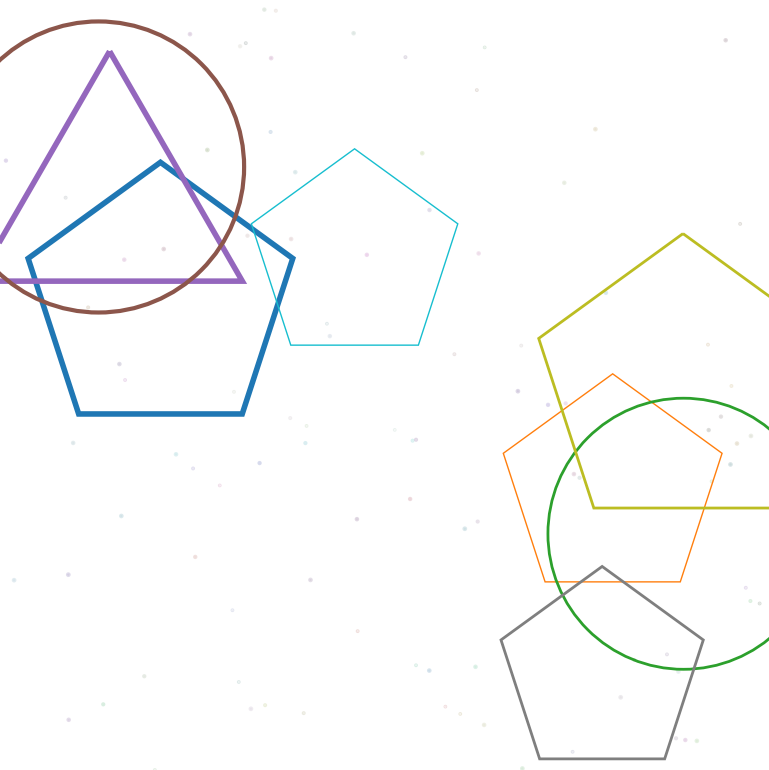[{"shape": "pentagon", "thickness": 2, "radius": 0.9, "center": [0.208, 0.609]}, {"shape": "pentagon", "thickness": 0.5, "radius": 0.75, "center": [0.796, 0.365]}, {"shape": "circle", "thickness": 1, "radius": 0.88, "center": [0.888, 0.307]}, {"shape": "triangle", "thickness": 2, "radius": 1.0, "center": [0.142, 0.734]}, {"shape": "circle", "thickness": 1.5, "radius": 0.94, "center": [0.128, 0.783]}, {"shape": "pentagon", "thickness": 1, "radius": 0.69, "center": [0.782, 0.126]}, {"shape": "pentagon", "thickness": 1, "radius": 0.99, "center": [0.887, 0.5]}, {"shape": "pentagon", "thickness": 0.5, "radius": 0.7, "center": [0.46, 0.666]}]